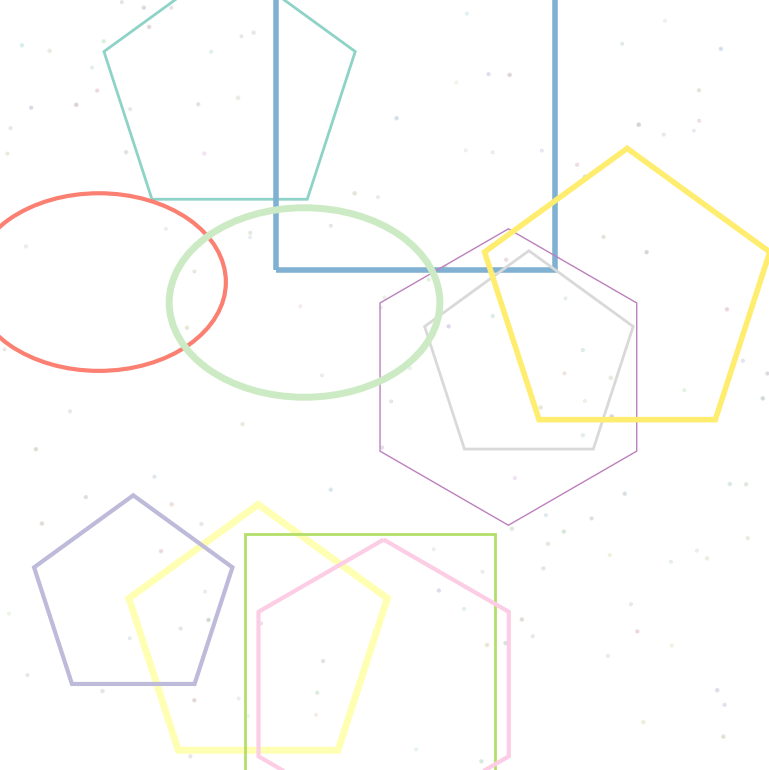[{"shape": "pentagon", "thickness": 1, "radius": 0.86, "center": [0.298, 0.88]}, {"shape": "pentagon", "thickness": 2.5, "radius": 0.88, "center": [0.335, 0.168]}, {"shape": "pentagon", "thickness": 1.5, "radius": 0.68, "center": [0.173, 0.221]}, {"shape": "oval", "thickness": 1.5, "radius": 0.82, "center": [0.129, 0.634]}, {"shape": "square", "thickness": 2, "radius": 0.9, "center": [0.54, 0.831]}, {"shape": "square", "thickness": 1, "radius": 0.81, "center": [0.481, 0.144]}, {"shape": "hexagon", "thickness": 1.5, "radius": 0.94, "center": [0.498, 0.112]}, {"shape": "pentagon", "thickness": 1, "radius": 0.71, "center": [0.687, 0.532]}, {"shape": "hexagon", "thickness": 0.5, "radius": 0.96, "center": [0.66, 0.51]}, {"shape": "oval", "thickness": 2.5, "radius": 0.88, "center": [0.395, 0.607]}, {"shape": "pentagon", "thickness": 2, "radius": 0.97, "center": [0.815, 0.613]}]